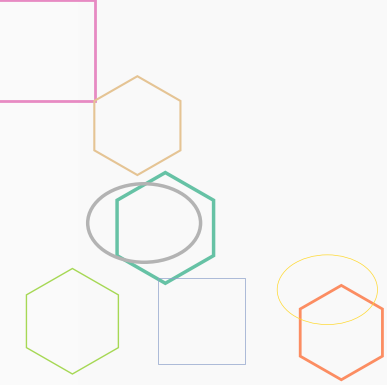[{"shape": "hexagon", "thickness": 2.5, "radius": 0.72, "center": [0.427, 0.408]}, {"shape": "hexagon", "thickness": 2, "radius": 0.61, "center": [0.881, 0.136]}, {"shape": "square", "thickness": 0.5, "radius": 0.56, "center": [0.52, 0.165]}, {"shape": "square", "thickness": 2, "radius": 0.66, "center": [0.115, 0.868]}, {"shape": "hexagon", "thickness": 1, "radius": 0.68, "center": [0.187, 0.166]}, {"shape": "oval", "thickness": 0.5, "radius": 0.65, "center": [0.845, 0.247]}, {"shape": "hexagon", "thickness": 1.5, "radius": 0.64, "center": [0.355, 0.674]}, {"shape": "oval", "thickness": 2.5, "radius": 0.73, "center": [0.372, 0.421]}]